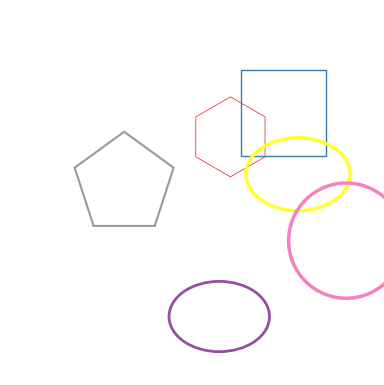[{"shape": "hexagon", "thickness": 0.5, "radius": 0.52, "center": [0.598, 0.645]}, {"shape": "square", "thickness": 1, "radius": 0.56, "center": [0.736, 0.706]}, {"shape": "oval", "thickness": 2, "radius": 0.65, "center": [0.57, 0.178]}, {"shape": "oval", "thickness": 2.5, "radius": 0.68, "center": [0.774, 0.548]}, {"shape": "circle", "thickness": 2.5, "radius": 0.75, "center": [0.899, 0.375]}, {"shape": "pentagon", "thickness": 1.5, "radius": 0.68, "center": [0.322, 0.523]}]